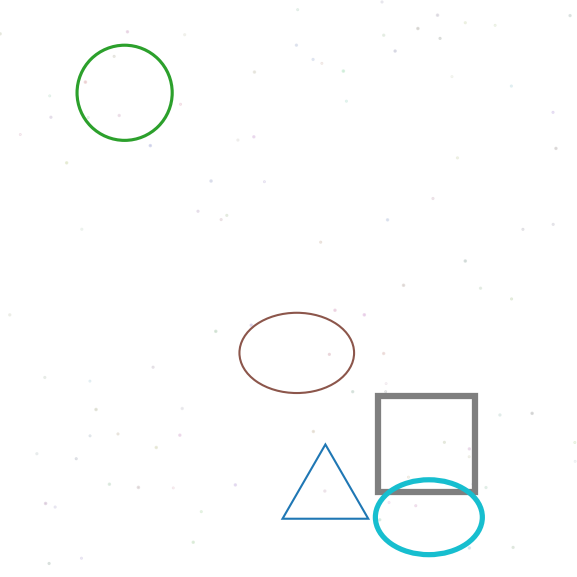[{"shape": "triangle", "thickness": 1, "radius": 0.43, "center": [0.563, 0.144]}, {"shape": "circle", "thickness": 1.5, "radius": 0.41, "center": [0.216, 0.838]}, {"shape": "oval", "thickness": 1, "radius": 0.5, "center": [0.514, 0.388]}, {"shape": "square", "thickness": 3, "radius": 0.42, "center": [0.739, 0.231]}, {"shape": "oval", "thickness": 2.5, "radius": 0.46, "center": [0.743, 0.104]}]